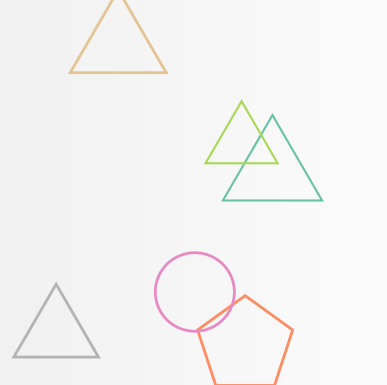[{"shape": "triangle", "thickness": 1.5, "radius": 0.74, "center": [0.703, 0.553]}, {"shape": "pentagon", "thickness": 2, "radius": 0.64, "center": [0.633, 0.103]}, {"shape": "circle", "thickness": 2, "radius": 0.51, "center": [0.503, 0.242]}, {"shape": "triangle", "thickness": 1.5, "radius": 0.54, "center": [0.623, 0.63]}, {"shape": "triangle", "thickness": 2, "radius": 0.72, "center": [0.305, 0.883]}, {"shape": "triangle", "thickness": 2, "radius": 0.63, "center": [0.145, 0.136]}]